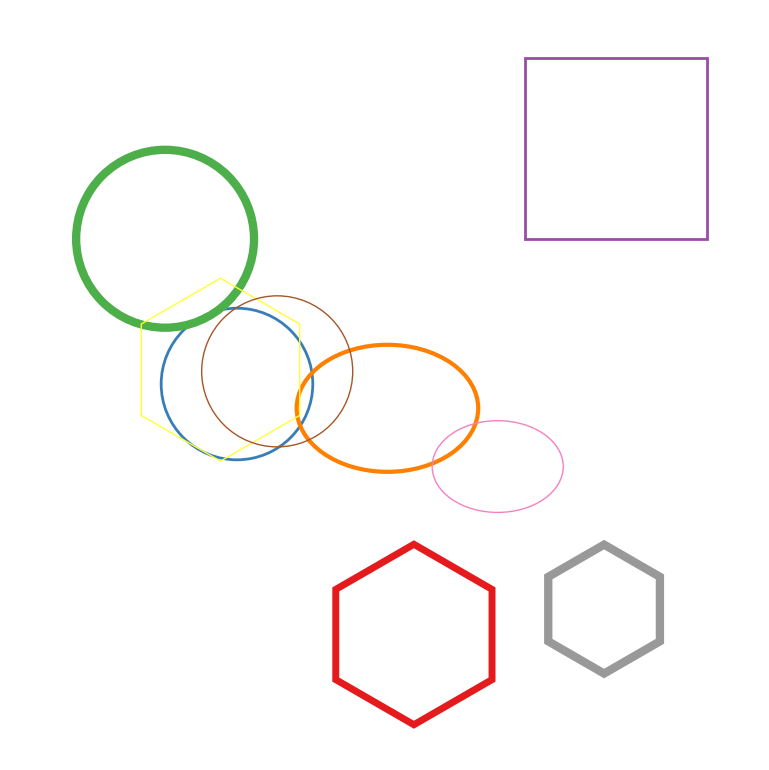[{"shape": "hexagon", "thickness": 2.5, "radius": 0.59, "center": [0.538, 0.176]}, {"shape": "circle", "thickness": 1, "radius": 0.49, "center": [0.308, 0.501]}, {"shape": "circle", "thickness": 3, "radius": 0.58, "center": [0.214, 0.69]}, {"shape": "square", "thickness": 1, "radius": 0.59, "center": [0.8, 0.807]}, {"shape": "oval", "thickness": 1.5, "radius": 0.59, "center": [0.503, 0.47]}, {"shape": "hexagon", "thickness": 0.5, "radius": 0.59, "center": [0.286, 0.52]}, {"shape": "circle", "thickness": 0.5, "radius": 0.49, "center": [0.36, 0.518]}, {"shape": "oval", "thickness": 0.5, "radius": 0.43, "center": [0.646, 0.394]}, {"shape": "hexagon", "thickness": 3, "radius": 0.42, "center": [0.785, 0.209]}]